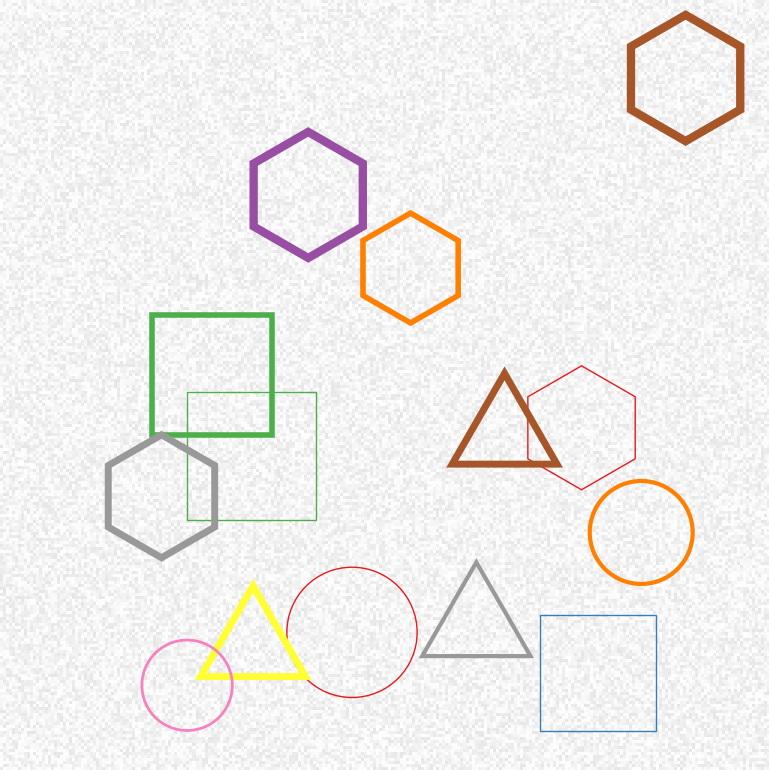[{"shape": "hexagon", "thickness": 0.5, "radius": 0.4, "center": [0.755, 0.444]}, {"shape": "circle", "thickness": 0.5, "radius": 0.42, "center": [0.457, 0.179]}, {"shape": "square", "thickness": 0.5, "radius": 0.38, "center": [0.777, 0.126]}, {"shape": "square", "thickness": 0.5, "radius": 0.42, "center": [0.327, 0.407]}, {"shape": "square", "thickness": 2, "radius": 0.39, "center": [0.275, 0.513]}, {"shape": "hexagon", "thickness": 3, "radius": 0.41, "center": [0.4, 0.747]}, {"shape": "hexagon", "thickness": 2, "radius": 0.36, "center": [0.533, 0.652]}, {"shape": "circle", "thickness": 1.5, "radius": 0.33, "center": [0.833, 0.308]}, {"shape": "triangle", "thickness": 2.5, "radius": 0.39, "center": [0.329, 0.161]}, {"shape": "hexagon", "thickness": 3, "radius": 0.41, "center": [0.89, 0.899]}, {"shape": "triangle", "thickness": 2.5, "radius": 0.39, "center": [0.655, 0.436]}, {"shape": "circle", "thickness": 1, "radius": 0.29, "center": [0.243, 0.11]}, {"shape": "triangle", "thickness": 1.5, "radius": 0.41, "center": [0.619, 0.189]}, {"shape": "hexagon", "thickness": 2.5, "radius": 0.4, "center": [0.21, 0.355]}]